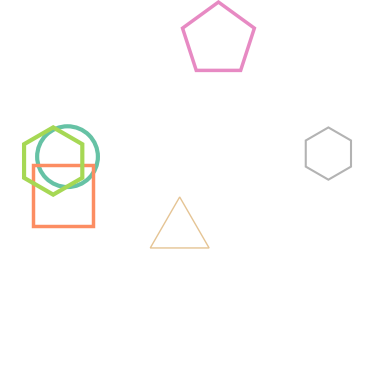[{"shape": "circle", "thickness": 3, "radius": 0.39, "center": [0.175, 0.593]}, {"shape": "square", "thickness": 2.5, "radius": 0.39, "center": [0.163, 0.492]}, {"shape": "pentagon", "thickness": 2.5, "radius": 0.49, "center": [0.567, 0.897]}, {"shape": "hexagon", "thickness": 3, "radius": 0.44, "center": [0.138, 0.582]}, {"shape": "triangle", "thickness": 1, "radius": 0.44, "center": [0.467, 0.4]}, {"shape": "hexagon", "thickness": 1.5, "radius": 0.34, "center": [0.853, 0.601]}]